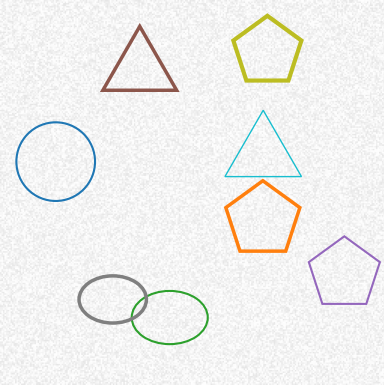[{"shape": "circle", "thickness": 1.5, "radius": 0.51, "center": [0.145, 0.58]}, {"shape": "pentagon", "thickness": 2.5, "radius": 0.51, "center": [0.683, 0.429]}, {"shape": "oval", "thickness": 1.5, "radius": 0.49, "center": [0.441, 0.175]}, {"shape": "pentagon", "thickness": 1.5, "radius": 0.49, "center": [0.894, 0.289]}, {"shape": "triangle", "thickness": 2.5, "radius": 0.55, "center": [0.363, 0.821]}, {"shape": "oval", "thickness": 2.5, "radius": 0.44, "center": [0.293, 0.222]}, {"shape": "pentagon", "thickness": 3, "radius": 0.46, "center": [0.695, 0.866]}, {"shape": "triangle", "thickness": 1, "radius": 0.57, "center": [0.684, 0.599]}]